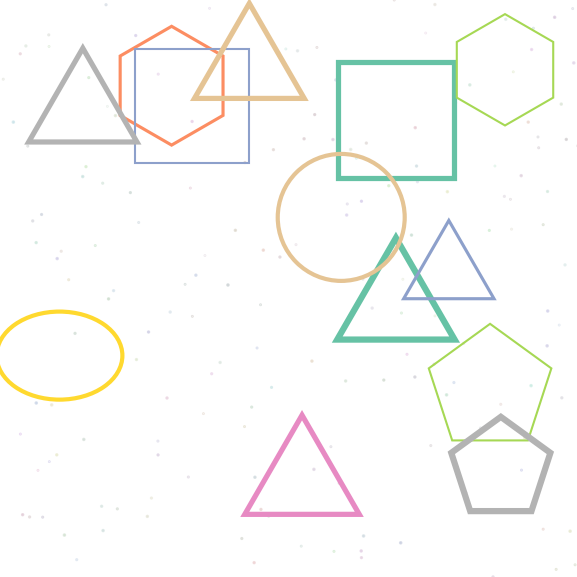[{"shape": "triangle", "thickness": 3, "radius": 0.59, "center": [0.686, 0.47]}, {"shape": "square", "thickness": 2.5, "radius": 0.5, "center": [0.686, 0.791]}, {"shape": "hexagon", "thickness": 1.5, "radius": 0.51, "center": [0.297, 0.851]}, {"shape": "triangle", "thickness": 1.5, "radius": 0.45, "center": [0.777, 0.527]}, {"shape": "square", "thickness": 1, "radius": 0.49, "center": [0.333, 0.815]}, {"shape": "triangle", "thickness": 2.5, "radius": 0.57, "center": [0.523, 0.166]}, {"shape": "hexagon", "thickness": 1, "radius": 0.48, "center": [0.874, 0.878]}, {"shape": "pentagon", "thickness": 1, "radius": 0.56, "center": [0.849, 0.327]}, {"shape": "oval", "thickness": 2, "radius": 0.54, "center": [0.103, 0.383]}, {"shape": "triangle", "thickness": 2.5, "radius": 0.55, "center": [0.432, 0.884]}, {"shape": "circle", "thickness": 2, "radius": 0.55, "center": [0.591, 0.623]}, {"shape": "pentagon", "thickness": 3, "radius": 0.45, "center": [0.867, 0.187]}, {"shape": "triangle", "thickness": 2.5, "radius": 0.54, "center": [0.143, 0.807]}]